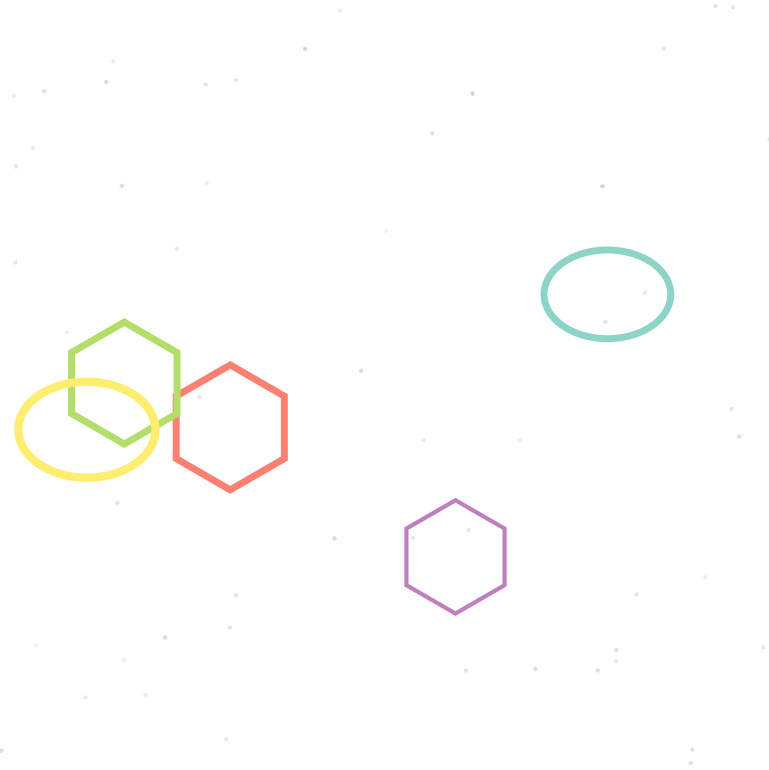[{"shape": "oval", "thickness": 2.5, "radius": 0.41, "center": [0.789, 0.618]}, {"shape": "hexagon", "thickness": 2.5, "radius": 0.41, "center": [0.299, 0.445]}, {"shape": "hexagon", "thickness": 2.5, "radius": 0.4, "center": [0.161, 0.503]}, {"shape": "hexagon", "thickness": 1.5, "radius": 0.37, "center": [0.592, 0.277]}, {"shape": "oval", "thickness": 3, "radius": 0.45, "center": [0.113, 0.442]}]